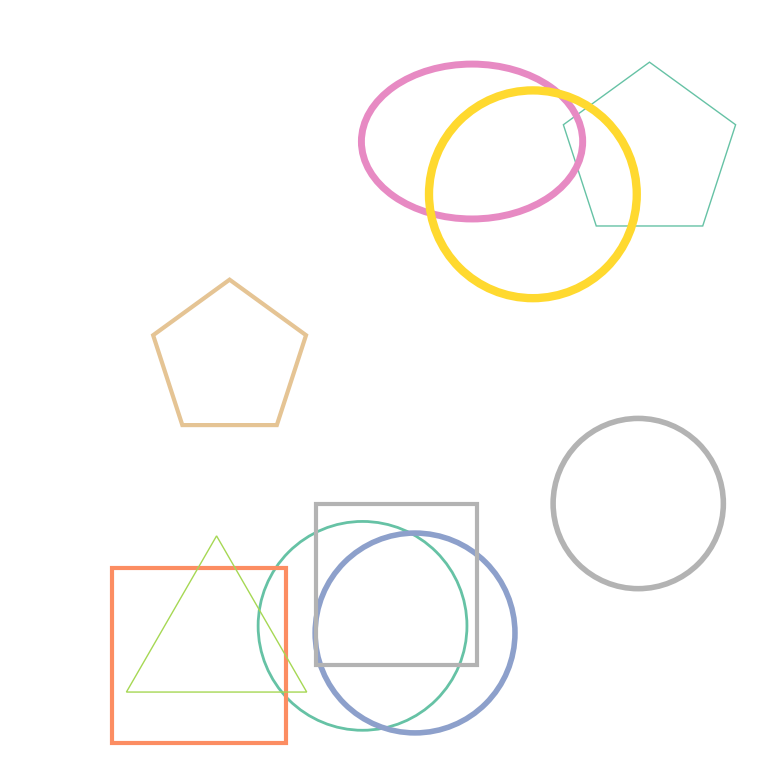[{"shape": "pentagon", "thickness": 0.5, "radius": 0.59, "center": [0.843, 0.802]}, {"shape": "circle", "thickness": 1, "radius": 0.68, "center": [0.471, 0.187]}, {"shape": "square", "thickness": 1.5, "radius": 0.57, "center": [0.259, 0.149]}, {"shape": "circle", "thickness": 2, "radius": 0.65, "center": [0.539, 0.178]}, {"shape": "oval", "thickness": 2.5, "radius": 0.72, "center": [0.613, 0.816]}, {"shape": "triangle", "thickness": 0.5, "radius": 0.68, "center": [0.281, 0.169]}, {"shape": "circle", "thickness": 3, "radius": 0.67, "center": [0.692, 0.748]}, {"shape": "pentagon", "thickness": 1.5, "radius": 0.52, "center": [0.298, 0.532]}, {"shape": "square", "thickness": 1.5, "radius": 0.52, "center": [0.515, 0.241]}, {"shape": "circle", "thickness": 2, "radius": 0.55, "center": [0.829, 0.346]}]